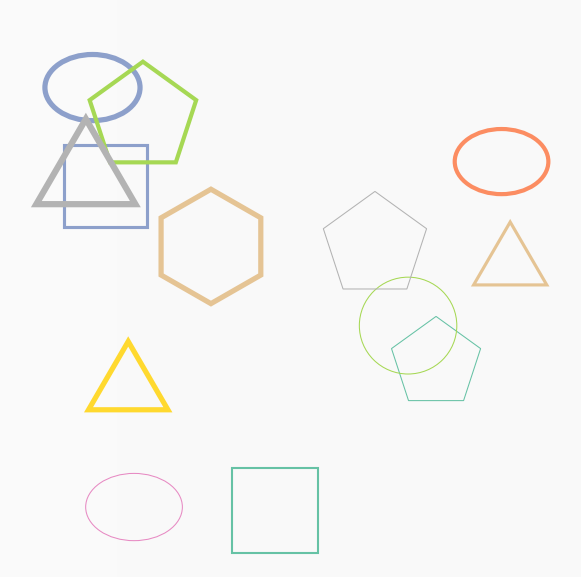[{"shape": "square", "thickness": 1, "radius": 0.37, "center": [0.473, 0.115]}, {"shape": "pentagon", "thickness": 0.5, "radius": 0.4, "center": [0.75, 0.371]}, {"shape": "oval", "thickness": 2, "radius": 0.4, "center": [0.863, 0.719]}, {"shape": "square", "thickness": 1.5, "radius": 0.36, "center": [0.182, 0.677]}, {"shape": "oval", "thickness": 2.5, "radius": 0.41, "center": [0.159, 0.848]}, {"shape": "oval", "thickness": 0.5, "radius": 0.42, "center": [0.231, 0.121]}, {"shape": "pentagon", "thickness": 2, "radius": 0.48, "center": [0.246, 0.796]}, {"shape": "circle", "thickness": 0.5, "radius": 0.42, "center": [0.702, 0.435]}, {"shape": "triangle", "thickness": 2.5, "radius": 0.39, "center": [0.221, 0.329]}, {"shape": "hexagon", "thickness": 2.5, "radius": 0.5, "center": [0.363, 0.572]}, {"shape": "triangle", "thickness": 1.5, "radius": 0.36, "center": [0.878, 0.542]}, {"shape": "triangle", "thickness": 3, "radius": 0.49, "center": [0.148, 0.695]}, {"shape": "pentagon", "thickness": 0.5, "radius": 0.47, "center": [0.645, 0.574]}]